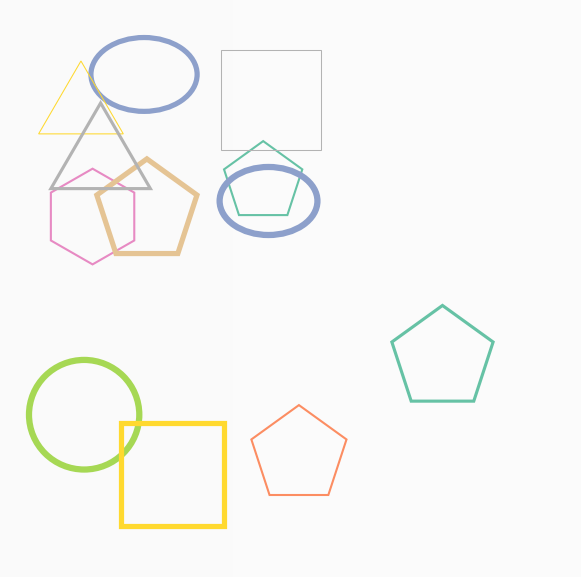[{"shape": "pentagon", "thickness": 1.5, "radius": 0.46, "center": [0.761, 0.379]}, {"shape": "pentagon", "thickness": 1, "radius": 0.35, "center": [0.453, 0.684]}, {"shape": "pentagon", "thickness": 1, "radius": 0.43, "center": [0.514, 0.212]}, {"shape": "oval", "thickness": 3, "radius": 0.42, "center": [0.462, 0.651]}, {"shape": "oval", "thickness": 2.5, "radius": 0.46, "center": [0.248, 0.87]}, {"shape": "hexagon", "thickness": 1, "radius": 0.41, "center": [0.159, 0.624]}, {"shape": "circle", "thickness": 3, "radius": 0.47, "center": [0.145, 0.281]}, {"shape": "triangle", "thickness": 0.5, "radius": 0.42, "center": [0.139, 0.809]}, {"shape": "square", "thickness": 2.5, "radius": 0.44, "center": [0.296, 0.178]}, {"shape": "pentagon", "thickness": 2.5, "radius": 0.45, "center": [0.253, 0.633]}, {"shape": "square", "thickness": 0.5, "radius": 0.43, "center": [0.466, 0.826]}, {"shape": "triangle", "thickness": 1.5, "radius": 0.49, "center": [0.173, 0.722]}]